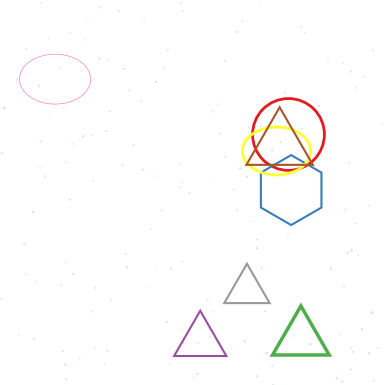[{"shape": "circle", "thickness": 2, "radius": 0.47, "center": [0.749, 0.651]}, {"shape": "hexagon", "thickness": 1.5, "radius": 0.45, "center": [0.756, 0.506]}, {"shape": "triangle", "thickness": 2.5, "radius": 0.42, "center": [0.782, 0.12]}, {"shape": "triangle", "thickness": 1.5, "radius": 0.39, "center": [0.52, 0.114]}, {"shape": "oval", "thickness": 2, "radius": 0.44, "center": [0.718, 0.608]}, {"shape": "triangle", "thickness": 1.5, "radius": 0.5, "center": [0.726, 0.622]}, {"shape": "oval", "thickness": 0.5, "radius": 0.46, "center": [0.143, 0.794]}, {"shape": "triangle", "thickness": 1.5, "radius": 0.34, "center": [0.641, 0.247]}]